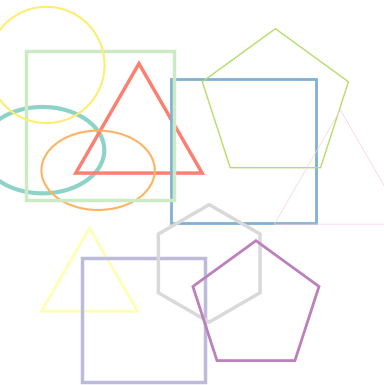[{"shape": "oval", "thickness": 3, "radius": 0.8, "center": [0.111, 0.61]}, {"shape": "triangle", "thickness": 2, "radius": 0.72, "center": [0.232, 0.264]}, {"shape": "square", "thickness": 2.5, "radius": 0.8, "center": [0.373, 0.169]}, {"shape": "triangle", "thickness": 2.5, "radius": 0.95, "center": [0.361, 0.645]}, {"shape": "square", "thickness": 2, "radius": 0.94, "center": [0.632, 0.608]}, {"shape": "oval", "thickness": 1.5, "radius": 0.74, "center": [0.255, 0.558]}, {"shape": "pentagon", "thickness": 1, "radius": 1.0, "center": [0.715, 0.726]}, {"shape": "triangle", "thickness": 0.5, "radius": 0.99, "center": [0.884, 0.517]}, {"shape": "hexagon", "thickness": 2.5, "radius": 0.76, "center": [0.543, 0.316]}, {"shape": "pentagon", "thickness": 2, "radius": 0.86, "center": [0.665, 0.203]}, {"shape": "square", "thickness": 2.5, "radius": 0.97, "center": [0.26, 0.674]}, {"shape": "circle", "thickness": 1.5, "radius": 0.76, "center": [0.121, 0.831]}]